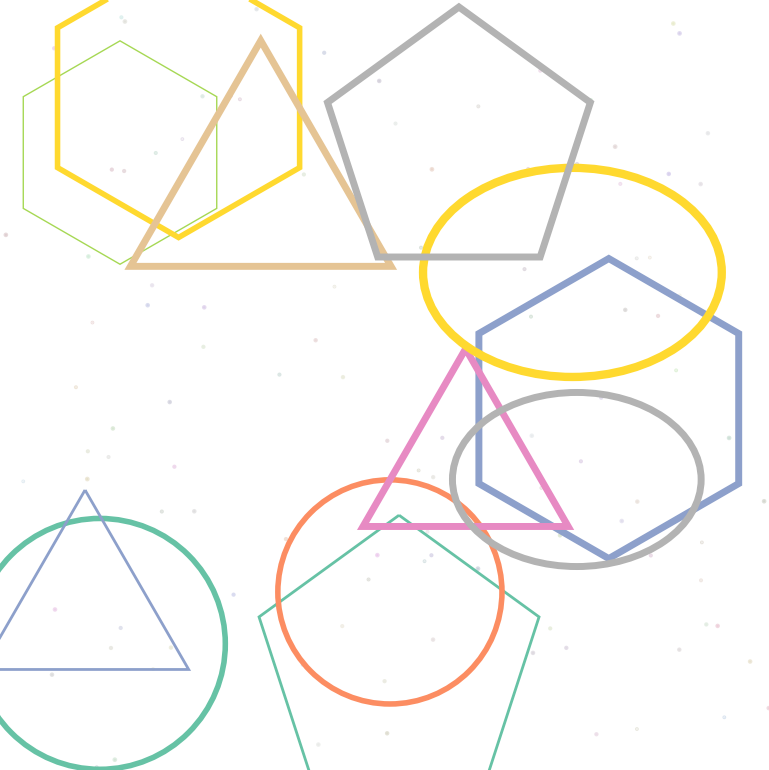[{"shape": "pentagon", "thickness": 1, "radius": 0.96, "center": [0.518, 0.14]}, {"shape": "circle", "thickness": 2, "radius": 0.81, "center": [0.13, 0.164]}, {"shape": "circle", "thickness": 2, "radius": 0.73, "center": [0.506, 0.231]}, {"shape": "triangle", "thickness": 1, "radius": 0.78, "center": [0.11, 0.208]}, {"shape": "hexagon", "thickness": 2.5, "radius": 0.97, "center": [0.791, 0.469]}, {"shape": "triangle", "thickness": 2.5, "radius": 0.77, "center": [0.605, 0.393]}, {"shape": "hexagon", "thickness": 0.5, "radius": 0.73, "center": [0.156, 0.802]}, {"shape": "hexagon", "thickness": 2, "radius": 0.91, "center": [0.232, 0.873]}, {"shape": "oval", "thickness": 3, "radius": 0.97, "center": [0.743, 0.646]}, {"shape": "triangle", "thickness": 2.5, "radius": 0.98, "center": [0.339, 0.752]}, {"shape": "pentagon", "thickness": 2.5, "radius": 0.9, "center": [0.596, 0.811]}, {"shape": "oval", "thickness": 2.5, "radius": 0.81, "center": [0.749, 0.377]}]